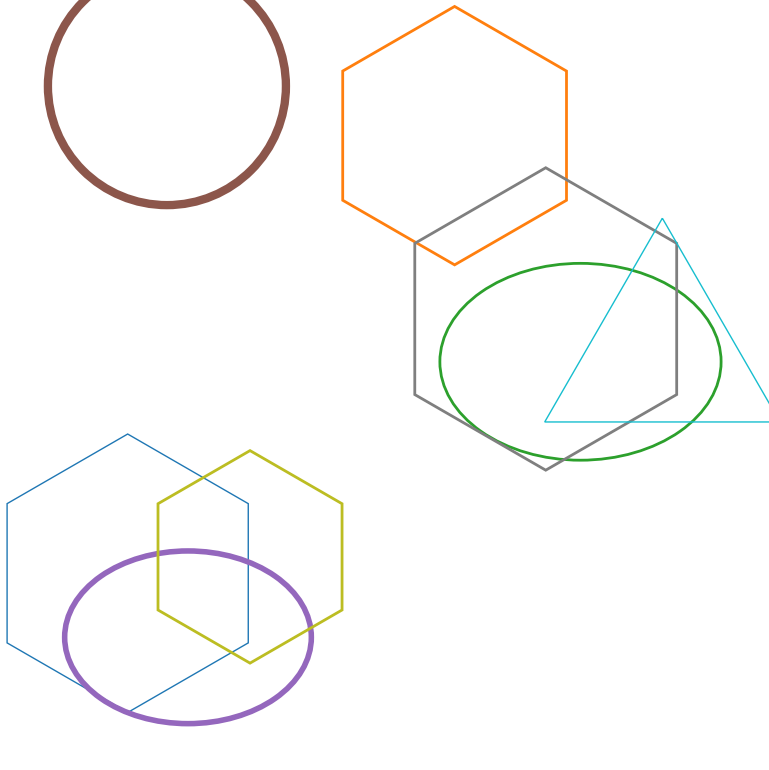[{"shape": "hexagon", "thickness": 0.5, "radius": 0.9, "center": [0.166, 0.255]}, {"shape": "hexagon", "thickness": 1, "radius": 0.84, "center": [0.59, 0.824]}, {"shape": "oval", "thickness": 1, "radius": 0.91, "center": [0.754, 0.53]}, {"shape": "oval", "thickness": 2, "radius": 0.8, "center": [0.244, 0.172]}, {"shape": "circle", "thickness": 3, "radius": 0.77, "center": [0.217, 0.888]}, {"shape": "hexagon", "thickness": 1, "radius": 0.98, "center": [0.709, 0.586]}, {"shape": "hexagon", "thickness": 1, "radius": 0.69, "center": [0.325, 0.277]}, {"shape": "triangle", "thickness": 0.5, "radius": 0.88, "center": [0.86, 0.54]}]